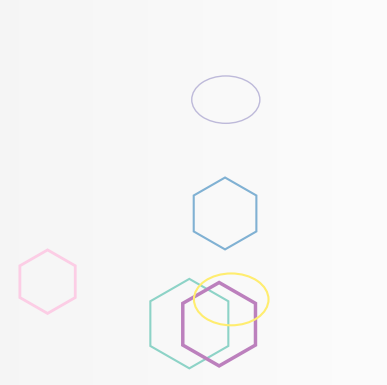[{"shape": "hexagon", "thickness": 1.5, "radius": 0.58, "center": [0.489, 0.159]}, {"shape": "oval", "thickness": 1, "radius": 0.44, "center": [0.583, 0.741]}, {"shape": "hexagon", "thickness": 1.5, "radius": 0.47, "center": [0.581, 0.446]}, {"shape": "hexagon", "thickness": 2, "radius": 0.41, "center": [0.123, 0.268]}, {"shape": "hexagon", "thickness": 2.5, "radius": 0.54, "center": [0.565, 0.158]}, {"shape": "oval", "thickness": 1.5, "radius": 0.48, "center": [0.597, 0.222]}]